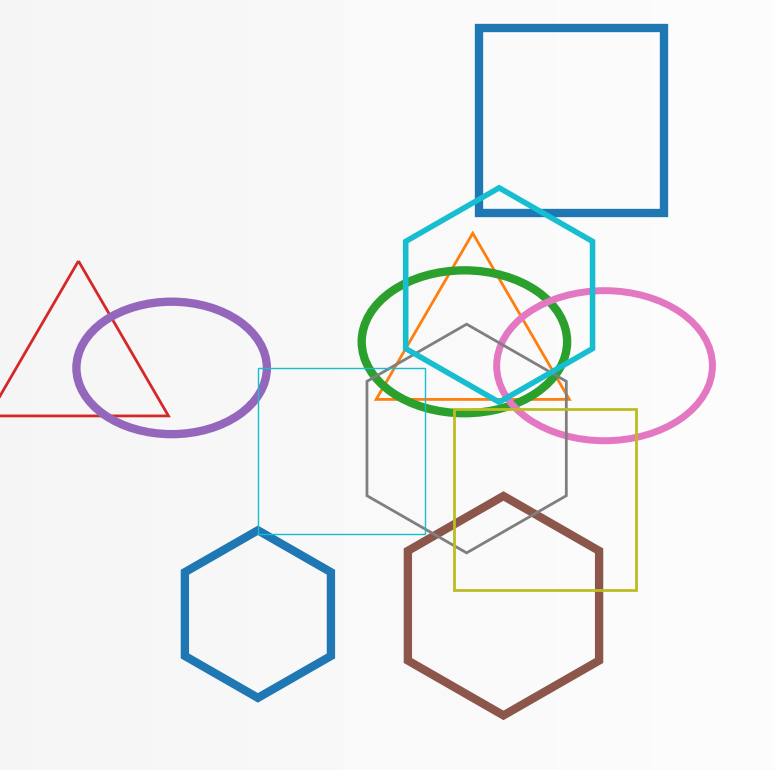[{"shape": "hexagon", "thickness": 3, "radius": 0.54, "center": [0.333, 0.202]}, {"shape": "square", "thickness": 3, "radius": 0.6, "center": [0.737, 0.843]}, {"shape": "triangle", "thickness": 1, "radius": 0.72, "center": [0.61, 0.553]}, {"shape": "oval", "thickness": 3, "radius": 0.66, "center": [0.599, 0.556]}, {"shape": "triangle", "thickness": 1, "radius": 0.67, "center": [0.101, 0.527]}, {"shape": "oval", "thickness": 3, "radius": 0.61, "center": [0.221, 0.522]}, {"shape": "hexagon", "thickness": 3, "radius": 0.71, "center": [0.65, 0.213]}, {"shape": "oval", "thickness": 2.5, "radius": 0.7, "center": [0.78, 0.525]}, {"shape": "hexagon", "thickness": 1, "radius": 0.74, "center": [0.602, 0.43]}, {"shape": "square", "thickness": 1, "radius": 0.59, "center": [0.704, 0.352]}, {"shape": "square", "thickness": 0.5, "radius": 0.54, "center": [0.441, 0.414]}, {"shape": "hexagon", "thickness": 2, "radius": 0.7, "center": [0.644, 0.617]}]